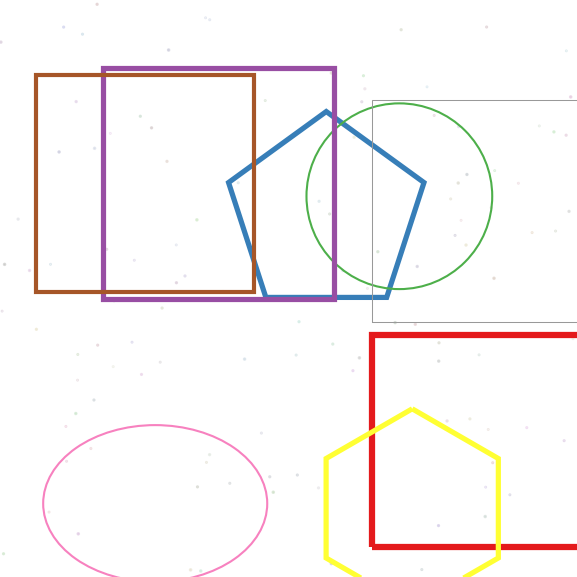[{"shape": "square", "thickness": 3, "radius": 0.92, "center": [0.827, 0.235]}, {"shape": "pentagon", "thickness": 2.5, "radius": 0.89, "center": [0.565, 0.628]}, {"shape": "circle", "thickness": 1, "radius": 0.8, "center": [0.692, 0.659]}, {"shape": "square", "thickness": 2.5, "radius": 1.0, "center": [0.378, 0.682]}, {"shape": "hexagon", "thickness": 2.5, "radius": 0.86, "center": [0.714, 0.119]}, {"shape": "square", "thickness": 2, "radius": 0.94, "center": [0.251, 0.681]}, {"shape": "oval", "thickness": 1, "radius": 0.97, "center": [0.269, 0.127]}, {"shape": "square", "thickness": 0.5, "radius": 0.96, "center": [0.837, 0.633]}]